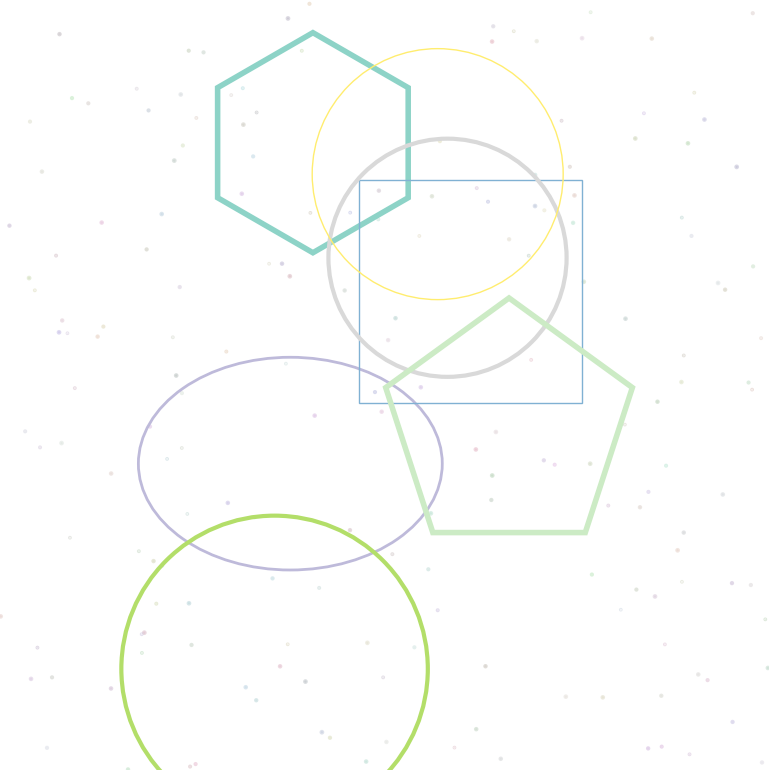[{"shape": "hexagon", "thickness": 2, "radius": 0.71, "center": [0.406, 0.815]}, {"shape": "oval", "thickness": 1, "radius": 0.99, "center": [0.377, 0.398]}, {"shape": "square", "thickness": 0.5, "radius": 0.72, "center": [0.611, 0.622]}, {"shape": "circle", "thickness": 1.5, "radius": 1.0, "center": [0.357, 0.131]}, {"shape": "circle", "thickness": 1.5, "radius": 0.77, "center": [0.581, 0.665]}, {"shape": "pentagon", "thickness": 2, "radius": 0.84, "center": [0.661, 0.445]}, {"shape": "circle", "thickness": 0.5, "radius": 0.81, "center": [0.568, 0.774]}]